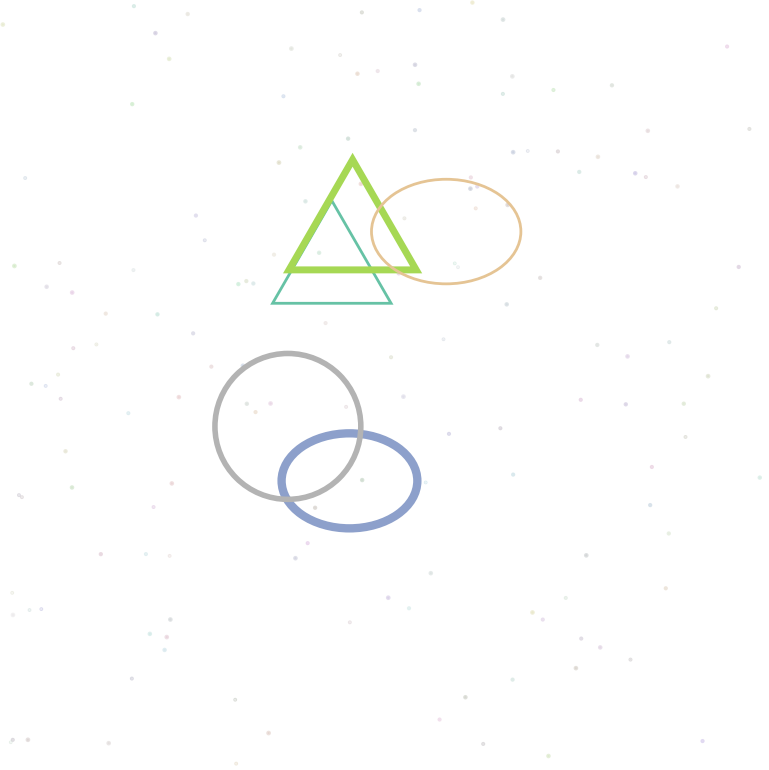[{"shape": "triangle", "thickness": 1, "radius": 0.44, "center": [0.431, 0.651]}, {"shape": "oval", "thickness": 3, "radius": 0.44, "center": [0.454, 0.376]}, {"shape": "triangle", "thickness": 2.5, "radius": 0.48, "center": [0.458, 0.697]}, {"shape": "oval", "thickness": 1, "radius": 0.49, "center": [0.579, 0.699]}, {"shape": "circle", "thickness": 2, "radius": 0.47, "center": [0.374, 0.446]}]